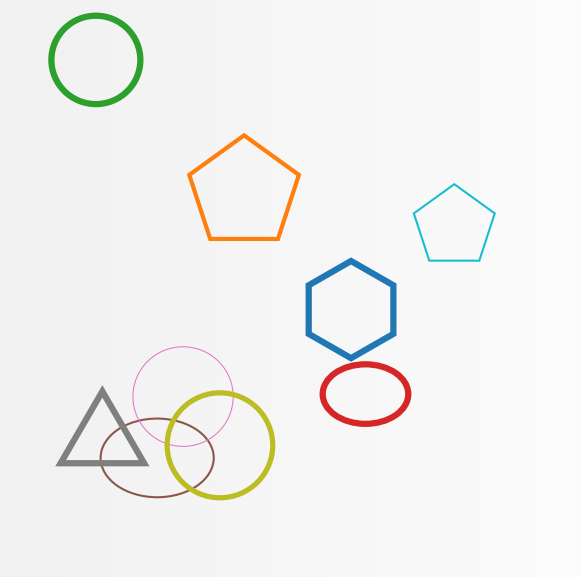[{"shape": "hexagon", "thickness": 3, "radius": 0.42, "center": [0.604, 0.463]}, {"shape": "pentagon", "thickness": 2, "radius": 0.5, "center": [0.42, 0.666]}, {"shape": "circle", "thickness": 3, "radius": 0.38, "center": [0.165, 0.895]}, {"shape": "oval", "thickness": 3, "radius": 0.37, "center": [0.629, 0.317]}, {"shape": "oval", "thickness": 1, "radius": 0.49, "center": [0.27, 0.206]}, {"shape": "circle", "thickness": 0.5, "radius": 0.43, "center": [0.315, 0.312]}, {"shape": "triangle", "thickness": 3, "radius": 0.41, "center": [0.176, 0.238]}, {"shape": "circle", "thickness": 2.5, "radius": 0.45, "center": [0.378, 0.228]}, {"shape": "pentagon", "thickness": 1, "radius": 0.37, "center": [0.782, 0.607]}]